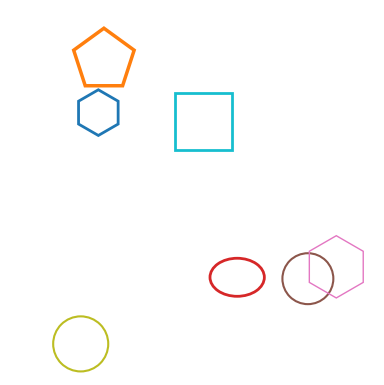[{"shape": "hexagon", "thickness": 2, "radius": 0.3, "center": [0.255, 0.707]}, {"shape": "pentagon", "thickness": 2.5, "radius": 0.41, "center": [0.27, 0.844]}, {"shape": "oval", "thickness": 2, "radius": 0.35, "center": [0.616, 0.28]}, {"shape": "circle", "thickness": 1.5, "radius": 0.33, "center": [0.8, 0.276]}, {"shape": "hexagon", "thickness": 1, "radius": 0.4, "center": [0.873, 0.307]}, {"shape": "circle", "thickness": 1.5, "radius": 0.36, "center": [0.21, 0.107]}, {"shape": "square", "thickness": 2, "radius": 0.37, "center": [0.529, 0.685]}]